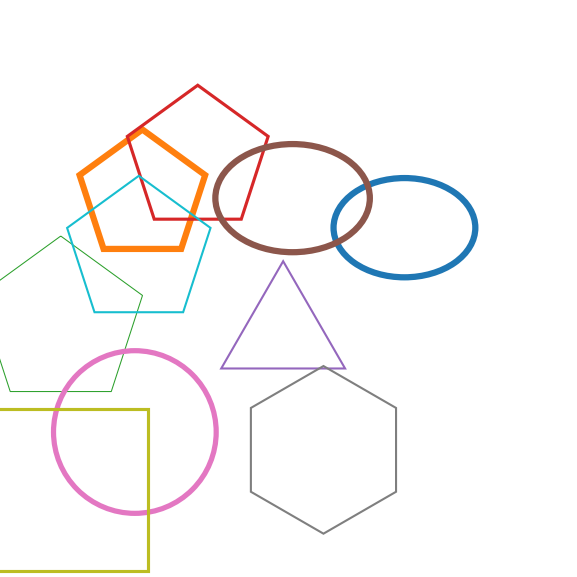[{"shape": "oval", "thickness": 3, "radius": 0.61, "center": [0.7, 0.605]}, {"shape": "pentagon", "thickness": 3, "radius": 0.57, "center": [0.247, 0.661]}, {"shape": "pentagon", "thickness": 0.5, "radius": 0.74, "center": [0.105, 0.442]}, {"shape": "pentagon", "thickness": 1.5, "radius": 0.64, "center": [0.342, 0.723]}, {"shape": "triangle", "thickness": 1, "radius": 0.62, "center": [0.49, 0.423]}, {"shape": "oval", "thickness": 3, "radius": 0.67, "center": [0.507, 0.656]}, {"shape": "circle", "thickness": 2.5, "radius": 0.7, "center": [0.234, 0.251]}, {"shape": "hexagon", "thickness": 1, "radius": 0.73, "center": [0.56, 0.22]}, {"shape": "square", "thickness": 1.5, "radius": 0.7, "center": [0.116, 0.151]}, {"shape": "pentagon", "thickness": 1, "radius": 0.65, "center": [0.24, 0.564]}]